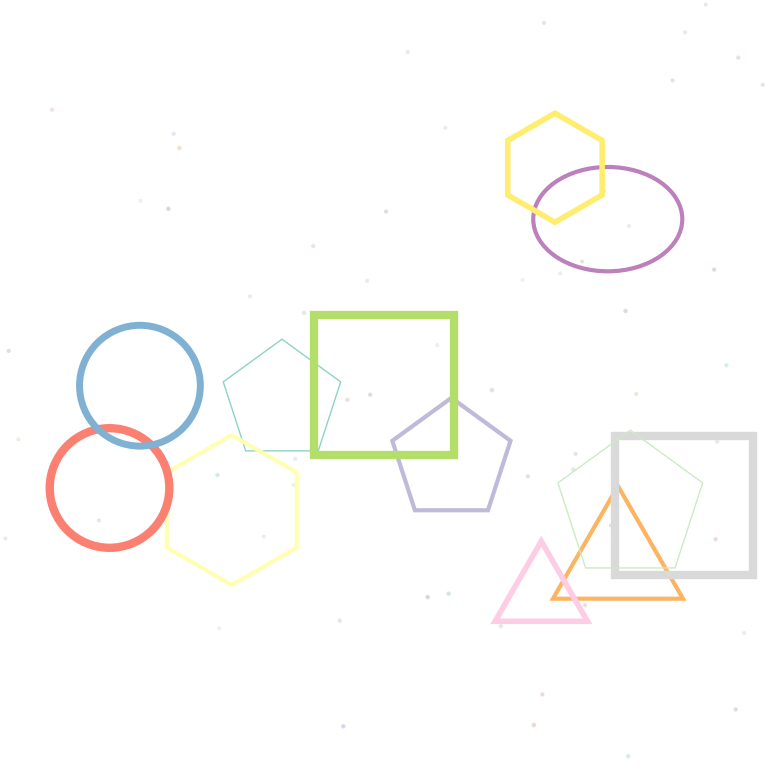[{"shape": "pentagon", "thickness": 0.5, "radius": 0.4, "center": [0.366, 0.479]}, {"shape": "hexagon", "thickness": 1.5, "radius": 0.49, "center": [0.301, 0.338]}, {"shape": "pentagon", "thickness": 1.5, "radius": 0.4, "center": [0.586, 0.403]}, {"shape": "circle", "thickness": 3, "radius": 0.39, "center": [0.142, 0.366]}, {"shape": "circle", "thickness": 2.5, "radius": 0.39, "center": [0.182, 0.499]}, {"shape": "triangle", "thickness": 1.5, "radius": 0.49, "center": [0.803, 0.271]}, {"shape": "square", "thickness": 3, "radius": 0.45, "center": [0.499, 0.499]}, {"shape": "triangle", "thickness": 2, "radius": 0.35, "center": [0.703, 0.228]}, {"shape": "square", "thickness": 3, "radius": 0.45, "center": [0.888, 0.343]}, {"shape": "oval", "thickness": 1.5, "radius": 0.48, "center": [0.789, 0.715]}, {"shape": "pentagon", "thickness": 0.5, "radius": 0.49, "center": [0.819, 0.342]}, {"shape": "hexagon", "thickness": 2, "radius": 0.35, "center": [0.721, 0.782]}]